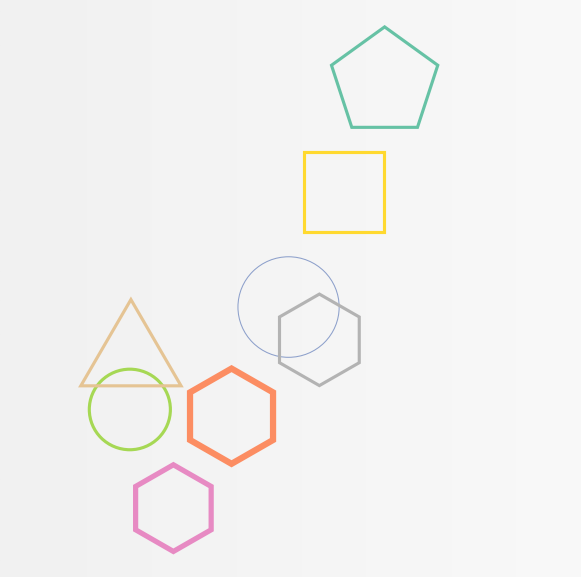[{"shape": "pentagon", "thickness": 1.5, "radius": 0.48, "center": [0.662, 0.856]}, {"shape": "hexagon", "thickness": 3, "radius": 0.41, "center": [0.398, 0.278]}, {"shape": "circle", "thickness": 0.5, "radius": 0.44, "center": [0.496, 0.467]}, {"shape": "hexagon", "thickness": 2.5, "radius": 0.38, "center": [0.298, 0.119]}, {"shape": "circle", "thickness": 1.5, "radius": 0.35, "center": [0.223, 0.29]}, {"shape": "square", "thickness": 1.5, "radius": 0.35, "center": [0.592, 0.667]}, {"shape": "triangle", "thickness": 1.5, "radius": 0.5, "center": [0.225, 0.381]}, {"shape": "hexagon", "thickness": 1.5, "radius": 0.4, "center": [0.549, 0.411]}]